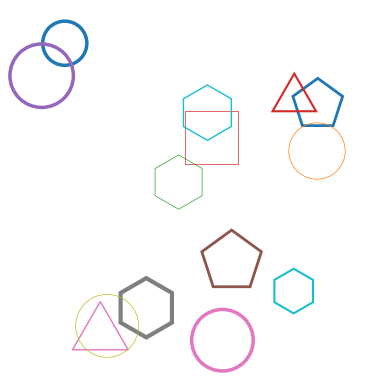[{"shape": "pentagon", "thickness": 2, "radius": 0.34, "center": [0.825, 0.729]}, {"shape": "circle", "thickness": 2.5, "radius": 0.29, "center": [0.168, 0.888]}, {"shape": "circle", "thickness": 0.5, "radius": 0.37, "center": [0.823, 0.608]}, {"shape": "hexagon", "thickness": 0.5, "radius": 0.35, "center": [0.464, 0.527]}, {"shape": "square", "thickness": 0.5, "radius": 0.35, "center": [0.549, 0.643]}, {"shape": "triangle", "thickness": 1.5, "radius": 0.33, "center": [0.764, 0.744]}, {"shape": "circle", "thickness": 2.5, "radius": 0.41, "center": [0.108, 0.803]}, {"shape": "pentagon", "thickness": 2, "radius": 0.41, "center": [0.602, 0.321]}, {"shape": "circle", "thickness": 2.5, "radius": 0.4, "center": [0.578, 0.116]}, {"shape": "triangle", "thickness": 1, "radius": 0.42, "center": [0.261, 0.133]}, {"shape": "hexagon", "thickness": 3, "radius": 0.38, "center": [0.38, 0.201]}, {"shape": "circle", "thickness": 0.5, "radius": 0.41, "center": [0.278, 0.154]}, {"shape": "hexagon", "thickness": 1, "radius": 0.36, "center": [0.539, 0.707]}, {"shape": "hexagon", "thickness": 1.5, "radius": 0.29, "center": [0.763, 0.244]}]